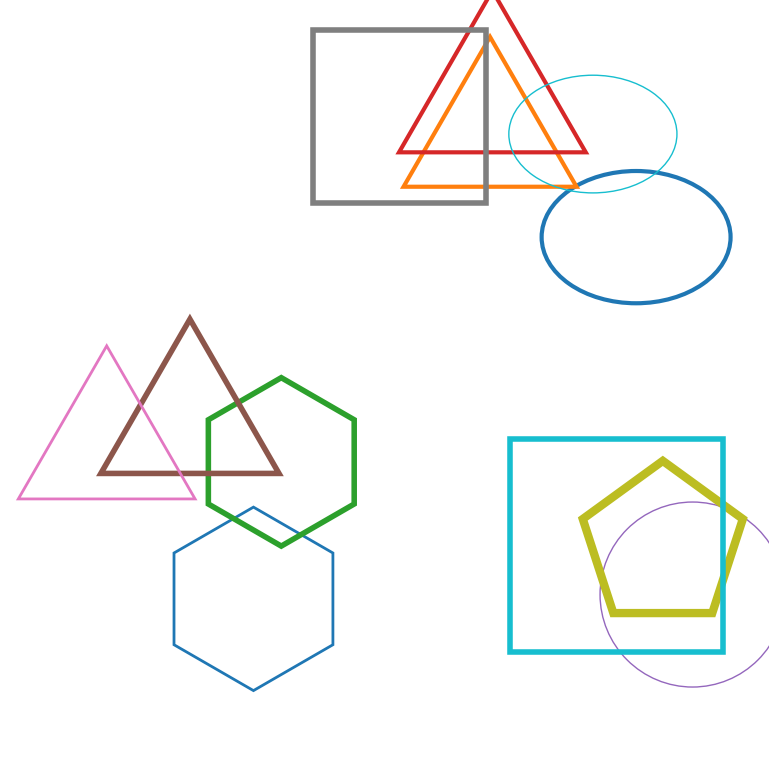[{"shape": "hexagon", "thickness": 1, "radius": 0.6, "center": [0.329, 0.222]}, {"shape": "oval", "thickness": 1.5, "radius": 0.61, "center": [0.826, 0.692]}, {"shape": "triangle", "thickness": 1.5, "radius": 0.65, "center": [0.636, 0.822]}, {"shape": "hexagon", "thickness": 2, "radius": 0.55, "center": [0.365, 0.4]}, {"shape": "triangle", "thickness": 1.5, "radius": 0.7, "center": [0.639, 0.872]}, {"shape": "circle", "thickness": 0.5, "radius": 0.6, "center": [0.899, 0.228]}, {"shape": "triangle", "thickness": 2, "radius": 0.67, "center": [0.247, 0.452]}, {"shape": "triangle", "thickness": 1, "radius": 0.66, "center": [0.139, 0.418]}, {"shape": "square", "thickness": 2, "radius": 0.56, "center": [0.519, 0.849]}, {"shape": "pentagon", "thickness": 3, "radius": 0.55, "center": [0.861, 0.292]}, {"shape": "oval", "thickness": 0.5, "radius": 0.55, "center": [0.77, 0.826]}, {"shape": "square", "thickness": 2, "radius": 0.69, "center": [0.801, 0.291]}]